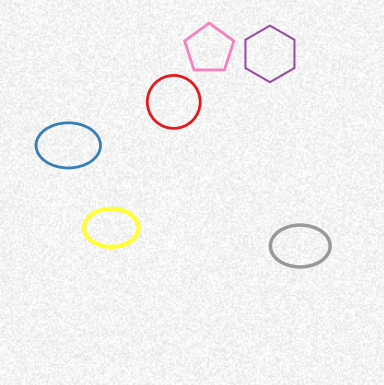[{"shape": "circle", "thickness": 2, "radius": 0.34, "center": [0.451, 0.735]}, {"shape": "oval", "thickness": 2, "radius": 0.42, "center": [0.177, 0.622]}, {"shape": "hexagon", "thickness": 1.5, "radius": 0.37, "center": [0.701, 0.86]}, {"shape": "oval", "thickness": 3, "radius": 0.35, "center": [0.289, 0.408]}, {"shape": "pentagon", "thickness": 2, "radius": 0.34, "center": [0.543, 0.873]}, {"shape": "oval", "thickness": 2.5, "radius": 0.39, "center": [0.78, 0.361]}]